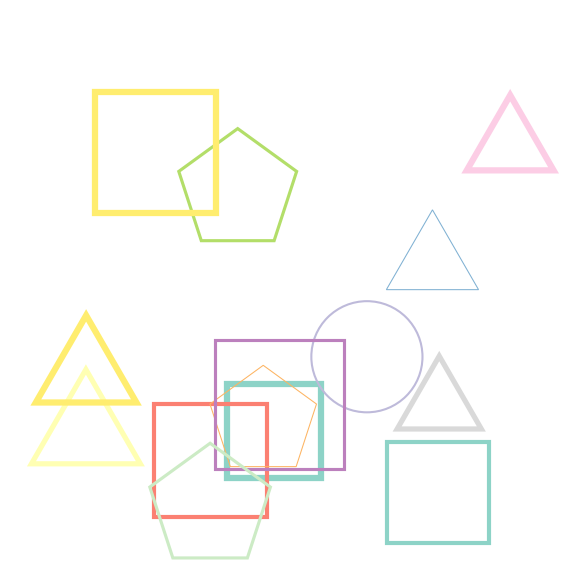[{"shape": "square", "thickness": 2, "radius": 0.44, "center": [0.759, 0.147]}, {"shape": "square", "thickness": 3, "radius": 0.4, "center": [0.475, 0.253]}, {"shape": "triangle", "thickness": 2.5, "radius": 0.54, "center": [0.149, 0.25]}, {"shape": "circle", "thickness": 1, "radius": 0.48, "center": [0.635, 0.381]}, {"shape": "square", "thickness": 2, "radius": 0.49, "center": [0.364, 0.202]}, {"shape": "triangle", "thickness": 0.5, "radius": 0.46, "center": [0.749, 0.544]}, {"shape": "pentagon", "thickness": 0.5, "radius": 0.48, "center": [0.456, 0.27]}, {"shape": "pentagon", "thickness": 1.5, "radius": 0.54, "center": [0.412, 0.669]}, {"shape": "triangle", "thickness": 3, "radius": 0.43, "center": [0.883, 0.748]}, {"shape": "triangle", "thickness": 2.5, "radius": 0.42, "center": [0.761, 0.298]}, {"shape": "square", "thickness": 1.5, "radius": 0.56, "center": [0.484, 0.298]}, {"shape": "pentagon", "thickness": 1.5, "radius": 0.55, "center": [0.364, 0.122]}, {"shape": "triangle", "thickness": 3, "radius": 0.5, "center": [0.149, 0.352]}, {"shape": "square", "thickness": 3, "radius": 0.52, "center": [0.27, 0.735]}]